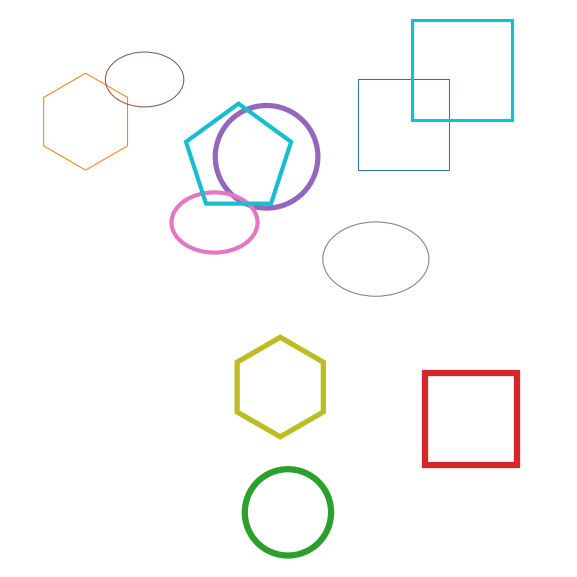[{"shape": "square", "thickness": 0.5, "radius": 0.39, "center": [0.699, 0.784]}, {"shape": "hexagon", "thickness": 0.5, "radius": 0.42, "center": [0.148, 0.788]}, {"shape": "circle", "thickness": 3, "radius": 0.37, "center": [0.499, 0.112]}, {"shape": "square", "thickness": 3, "radius": 0.4, "center": [0.815, 0.274]}, {"shape": "circle", "thickness": 2.5, "radius": 0.44, "center": [0.462, 0.728]}, {"shape": "oval", "thickness": 0.5, "radius": 0.34, "center": [0.25, 0.861]}, {"shape": "oval", "thickness": 2, "radius": 0.37, "center": [0.371, 0.614]}, {"shape": "oval", "thickness": 0.5, "radius": 0.46, "center": [0.651, 0.55]}, {"shape": "hexagon", "thickness": 2.5, "radius": 0.43, "center": [0.485, 0.329]}, {"shape": "pentagon", "thickness": 2, "radius": 0.48, "center": [0.413, 0.724]}, {"shape": "square", "thickness": 1.5, "radius": 0.43, "center": [0.8, 0.878]}]